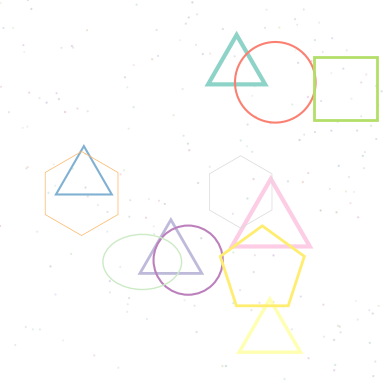[{"shape": "triangle", "thickness": 3, "radius": 0.43, "center": [0.615, 0.824]}, {"shape": "triangle", "thickness": 2.5, "radius": 0.46, "center": [0.701, 0.131]}, {"shape": "triangle", "thickness": 2, "radius": 0.46, "center": [0.444, 0.336]}, {"shape": "circle", "thickness": 1.5, "radius": 0.52, "center": [0.715, 0.786]}, {"shape": "triangle", "thickness": 1.5, "radius": 0.42, "center": [0.218, 0.537]}, {"shape": "hexagon", "thickness": 0.5, "radius": 0.55, "center": [0.212, 0.497]}, {"shape": "square", "thickness": 2, "radius": 0.41, "center": [0.897, 0.77]}, {"shape": "triangle", "thickness": 3, "radius": 0.59, "center": [0.703, 0.418]}, {"shape": "hexagon", "thickness": 0.5, "radius": 0.47, "center": [0.625, 0.501]}, {"shape": "circle", "thickness": 1.5, "radius": 0.45, "center": [0.489, 0.324]}, {"shape": "oval", "thickness": 1, "radius": 0.51, "center": [0.37, 0.32]}, {"shape": "pentagon", "thickness": 2, "radius": 0.57, "center": [0.681, 0.299]}]